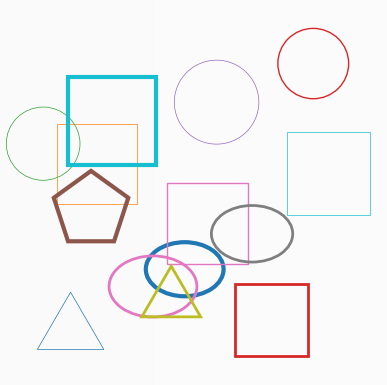[{"shape": "triangle", "thickness": 0.5, "radius": 0.5, "center": [0.182, 0.142]}, {"shape": "oval", "thickness": 3, "radius": 0.5, "center": [0.477, 0.301]}, {"shape": "square", "thickness": 0.5, "radius": 0.52, "center": [0.25, 0.573]}, {"shape": "circle", "thickness": 0.5, "radius": 0.48, "center": [0.111, 0.627]}, {"shape": "circle", "thickness": 1, "radius": 0.46, "center": [0.808, 0.835]}, {"shape": "square", "thickness": 2, "radius": 0.47, "center": [0.701, 0.168]}, {"shape": "circle", "thickness": 0.5, "radius": 0.55, "center": [0.559, 0.735]}, {"shape": "pentagon", "thickness": 3, "radius": 0.51, "center": [0.235, 0.455]}, {"shape": "square", "thickness": 1, "radius": 0.52, "center": [0.535, 0.419]}, {"shape": "oval", "thickness": 2, "radius": 0.57, "center": [0.395, 0.256]}, {"shape": "oval", "thickness": 2, "radius": 0.52, "center": [0.65, 0.393]}, {"shape": "triangle", "thickness": 2, "radius": 0.44, "center": [0.442, 0.221]}, {"shape": "square", "thickness": 3, "radius": 0.57, "center": [0.288, 0.685]}, {"shape": "square", "thickness": 0.5, "radius": 0.54, "center": [0.848, 0.55]}]